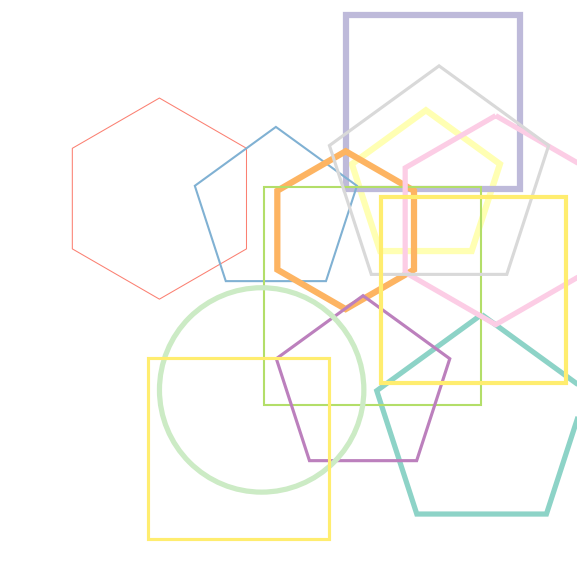[{"shape": "pentagon", "thickness": 2.5, "radius": 0.95, "center": [0.834, 0.264]}, {"shape": "pentagon", "thickness": 3, "radius": 0.67, "center": [0.738, 0.673]}, {"shape": "square", "thickness": 3, "radius": 0.76, "center": [0.75, 0.822]}, {"shape": "hexagon", "thickness": 0.5, "radius": 0.87, "center": [0.276, 0.655]}, {"shape": "pentagon", "thickness": 1, "radius": 0.74, "center": [0.478, 0.632]}, {"shape": "hexagon", "thickness": 3, "radius": 0.68, "center": [0.599, 0.601]}, {"shape": "square", "thickness": 1, "radius": 0.94, "center": [0.645, 0.487]}, {"shape": "hexagon", "thickness": 2.5, "radius": 0.9, "center": [0.858, 0.618]}, {"shape": "pentagon", "thickness": 1.5, "radius": 1.0, "center": [0.76, 0.685]}, {"shape": "pentagon", "thickness": 1.5, "radius": 0.79, "center": [0.629, 0.329]}, {"shape": "circle", "thickness": 2.5, "radius": 0.88, "center": [0.453, 0.324]}, {"shape": "square", "thickness": 1.5, "radius": 0.78, "center": [0.413, 0.223]}, {"shape": "square", "thickness": 2, "radius": 0.8, "center": [0.82, 0.497]}]